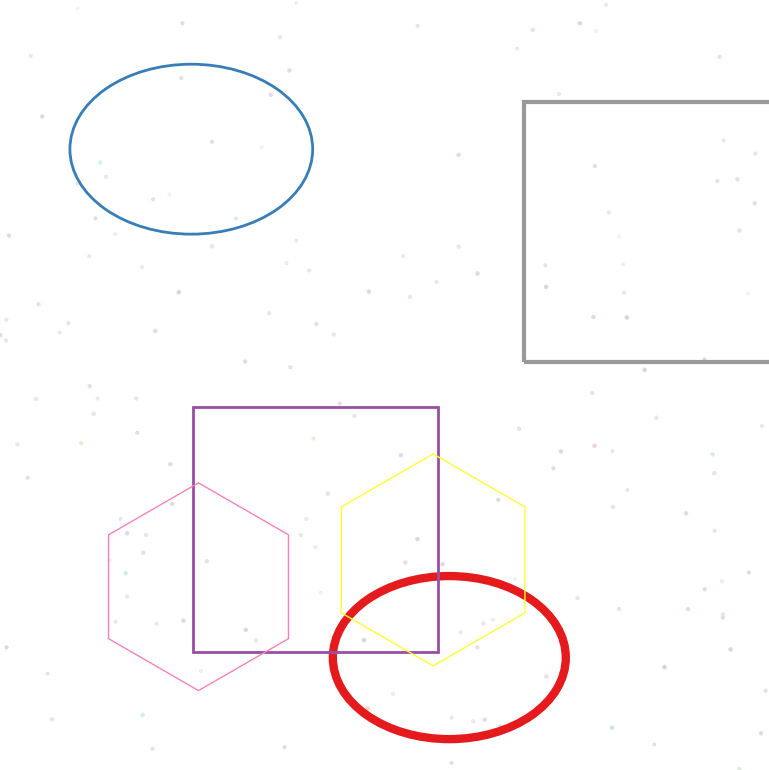[{"shape": "oval", "thickness": 3, "radius": 0.76, "center": [0.584, 0.146]}, {"shape": "oval", "thickness": 1, "radius": 0.79, "center": [0.248, 0.806]}, {"shape": "square", "thickness": 1, "radius": 0.79, "center": [0.41, 0.313]}, {"shape": "hexagon", "thickness": 0.5, "radius": 0.69, "center": [0.563, 0.273]}, {"shape": "hexagon", "thickness": 0.5, "radius": 0.67, "center": [0.258, 0.238]}, {"shape": "square", "thickness": 1.5, "radius": 0.84, "center": [0.849, 0.699]}]